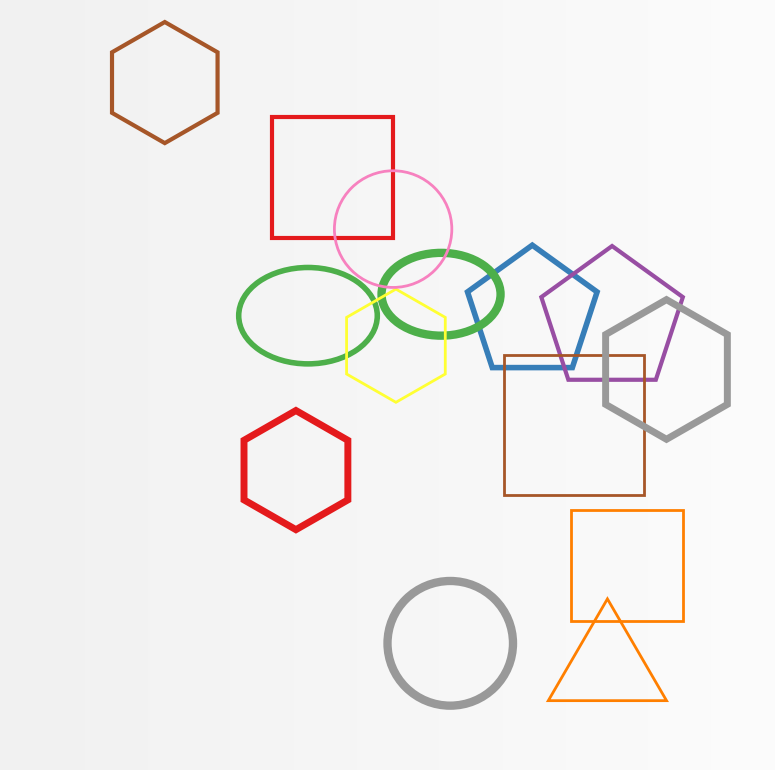[{"shape": "square", "thickness": 1.5, "radius": 0.39, "center": [0.429, 0.77]}, {"shape": "hexagon", "thickness": 2.5, "radius": 0.39, "center": [0.382, 0.389]}, {"shape": "pentagon", "thickness": 2, "radius": 0.44, "center": [0.687, 0.594]}, {"shape": "oval", "thickness": 2, "radius": 0.45, "center": [0.397, 0.59]}, {"shape": "oval", "thickness": 3, "radius": 0.38, "center": [0.569, 0.618]}, {"shape": "pentagon", "thickness": 1.5, "radius": 0.48, "center": [0.79, 0.584]}, {"shape": "triangle", "thickness": 1, "radius": 0.44, "center": [0.784, 0.134]}, {"shape": "square", "thickness": 1, "radius": 0.36, "center": [0.809, 0.266]}, {"shape": "hexagon", "thickness": 1, "radius": 0.37, "center": [0.511, 0.551]}, {"shape": "square", "thickness": 1, "radius": 0.45, "center": [0.741, 0.448]}, {"shape": "hexagon", "thickness": 1.5, "radius": 0.39, "center": [0.213, 0.893]}, {"shape": "circle", "thickness": 1, "radius": 0.38, "center": [0.507, 0.702]}, {"shape": "hexagon", "thickness": 2.5, "radius": 0.45, "center": [0.86, 0.52]}, {"shape": "circle", "thickness": 3, "radius": 0.4, "center": [0.581, 0.165]}]